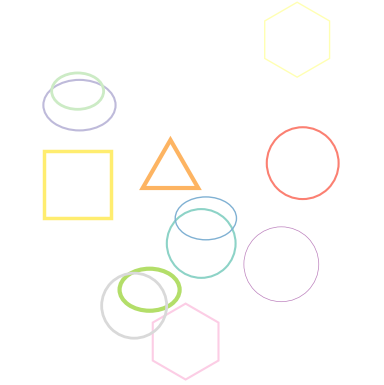[{"shape": "circle", "thickness": 1.5, "radius": 0.45, "center": [0.523, 0.368]}, {"shape": "hexagon", "thickness": 1, "radius": 0.49, "center": [0.772, 0.897]}, {"shape": "oval", "thickness": 1.5, "radius": 0.47, "center": [0.206, 0.727]}, {"shape": "circle", "thickness": 1.5, "radius": 0.47, "center": [0.786, 0.576]}, {"shape": "oval", "thickness": 1, "radius": 0.4, "center": [0.535, 0.433]}, {"shape": "triangle", "thickness": 3, "radius": 0.42, "center": [0.443, 0.553]}, {"shape": "oval", "thickness": 3, "radius": 0.39, "center": [0.389, 0.247]}, {"shape": "hexagon", "thickness": 1.5, "radius": 0.49, "center": [0.482, 0.113]}, {"shape": "circle", "thickness": 2, "radius": 0.42, "center": [0.348, 0.206]}, {"shape": "circle", "thickness": 0.5, "radius": 0.49, "center": [0.731, 0.314]}, {"shape": "oval", "thickness": 2, "radius": 0.34, "center": [0.202, 0.763]}, {"shape": "square", "thickness": 2.5, "radius": 0.44, "center": [0.202, 0.521]}]